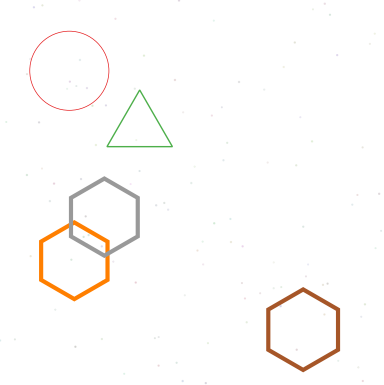[{"shape": "circle", "thickness": 0.5, "radius": 0.51, "center": [0.18, 0.816]}, {"shape": "triangle", "thickness": 1, "radius": 0.49, "center": [0.363, 0.668]}, {"shape": "hexagon", "thickness": 3, "radius": 0.5, "center": [0.193, 0.323]}, {"shape": "hexagon", "thickness": 3, "radius": 0.52, "center": [0.787, 0.144]}, {"shape": "hexagon", "thickness": 3, "radius": 0.5, "center": [0.271, 0.436]}]